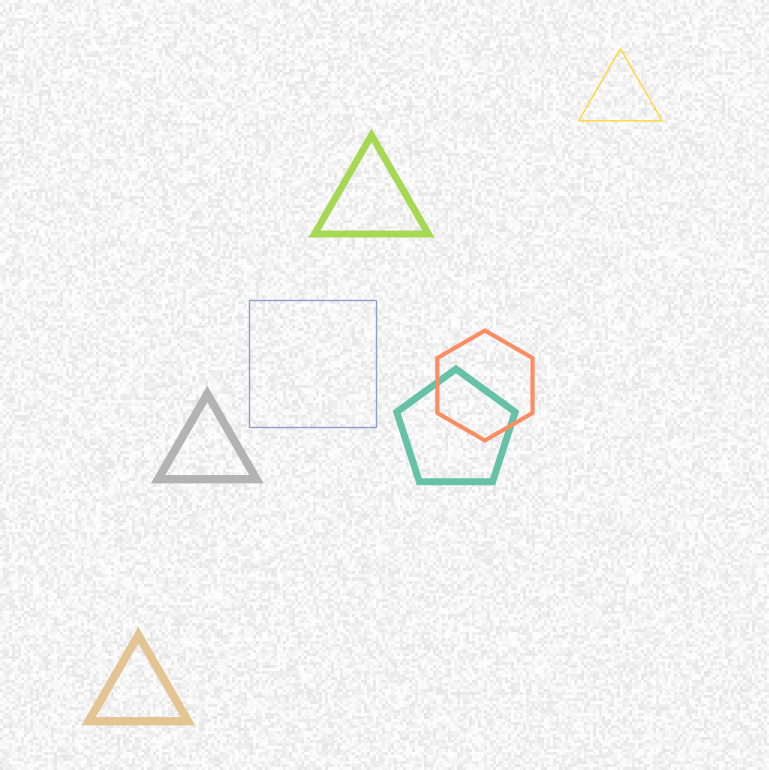[{"shape": "pentagon", "thickness": 2.5, "radius": 0.4, "center": [0.592, 0.44]}, {"shape": "hexagon", "thickness": 1.5, "radius": 0.36, "center": [0.63, 0.499]}, {"shape": "square", "thickness": 0.5, "radius": 0.41, "center": [0.406, 0.528]}, {"shape": "triangle", "thickness": 2.5, "radius": 0.43, "center": [0.482, 0.739]}, {"shape": "triangle", "thickness": 0.5, "radius": 0.31, "center": [0.806, 0.874]}, {"shape": "triangle", "thickness": 3, "radius": 0.37, "center": [0.18, 0.101]}, {"shape": "triangle", "thickness": 3, "radius": 0.37, "center": [0.269, 0.415]}]